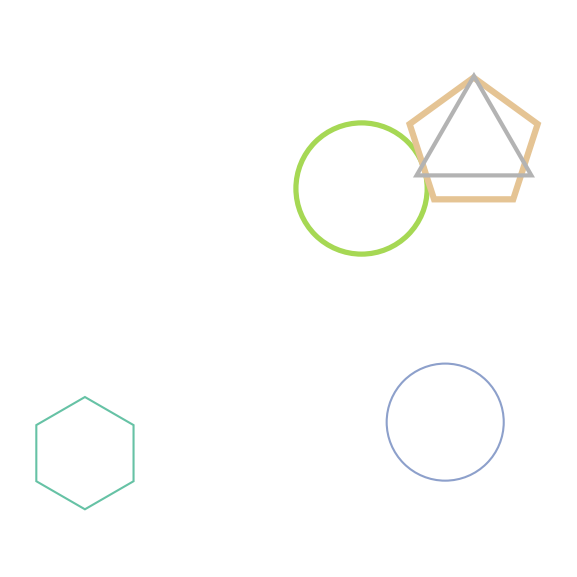[{"shape": "hexagon", "thickness": 1, "radius": 0.49, "center": [0.147, 0.214]}, {"shape": "circle", "thickness": 1, "radius": 0.51, "center": [0.771, 0.268]}, {"shape": "circle", "thickness": 2.5, "radius": 0.57, "center": [0.626, 0.673]}, {"shape": "pentagon", "thickness": 3, "radius": 0.58, "center": [0.82, 0.748]}, {"shape": "triangle", "thickness": 2, "radius": 0.57, "center": [0.821, 0.753]}]